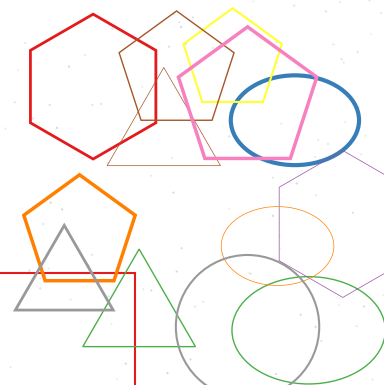[{"shape": "hexagon", "thickness": 2, "radius": 0.94, "center": [0.242, 0.775]}, {"shape": "square", "thickness": 1.5, "radius": 0.93, "center": [0.163, 0.105]}, {"shape": "oval", "thickness": 3, "radius": 0.83, "center": [0.766, 0.688]}, {"shape": "oval", "thickness": 1, "radius": 1.0, "center": [0.802, 0.142]}, {"shape": "triangle", "thickness": 1, "radius": 0.84, "center": [0.361, 0.184]}, {"shape": "hexagon", "thickness": 0.5, "radius": 0.95, "center": [0.89, 0.418]}, {"shape": "pentagon", "thickness": 2.5, "radius": 0.76, "center": [0.207, 0.394]}, {"shape": "oval", "thickness": 0.5, "radius": 0.73, "center": [0.721, 0.361]}, {"shape": "pentagon", "thickness": 1.5, "radius": 0.67, "center": [0.604, 0.844]}, {"shape": "pentagon", "thickness": 1, "radius": 0.78, "center": [0.459, 0.815]}, {"shape": "triangle", "thickness": 0.5, "radius": 0.85, "center": [0.425, 0.655]}, {"shape": "pentagon", "thickness": 2.5, "radius": 0.94, "center": [0.643, 0.741]}, {"shape": "circle", "thickness": 1.5, "radius": 0.93, "center": [0.643, 0.151]}, {"shape": "triangle", "thickness": 2, "radius": 0.73, "center": [0.167, 0.268]}]